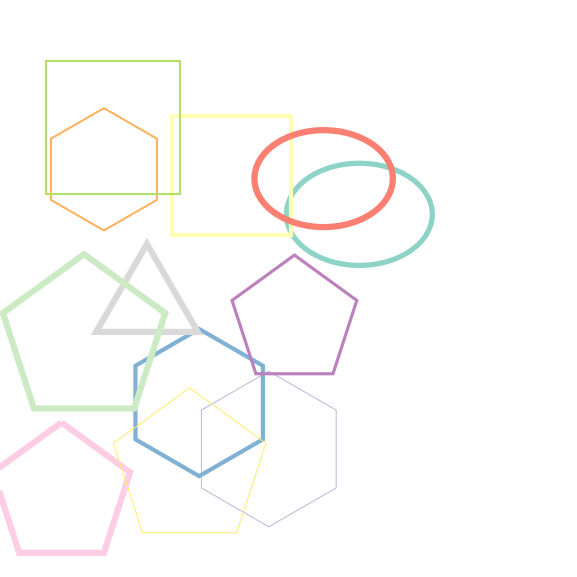[{"shape": "oval", "thickness": 2.5, "radius": 0.63, "center": [0.622, 0.628]}, {"shape": "square", "thickness": 2, "radius": 0.52, "center": [0.401, 0.695]}, {"shape": "hexagon", "thickness": 0.5, "radius": 0.67, "center": [0.465, 0.222]}, {"shape": "oval", "thickness": 3, "radius": 0.6, "center": [0.56, 0.69]}, {"shape": "hexagon", "thickness": 2, "radius": 0.64, "center": [0.345, 0.302]}, {"shape": "hexagon", "thickness": 1, "radius": 0.53, "center": [0.18, 0.706]}, {"shape": "square", "thickness": 1, "radius": 0.58, "center": [0.195, 0.779]}, {"shape": "pentagon", "thickness": 3, "radius": 0.62, "center": [0.107, 0.143]}, {"shape": "triangle", "thickness": 3, "radius": 0.51, "center": [0.254, 0.475]}, {"shape": "pentagon", "thickness": 1.5, "radius": 0.57, "center": [0.51, 0.444]}, {"shape": "pentagon", "thickness": 3, "radius": 0.74, "center": [0.146, 0.411]}, {"shape": "pentagon", "thickness": 0.5, "radius": 0.69, "center": [0.328, 0.189]}]